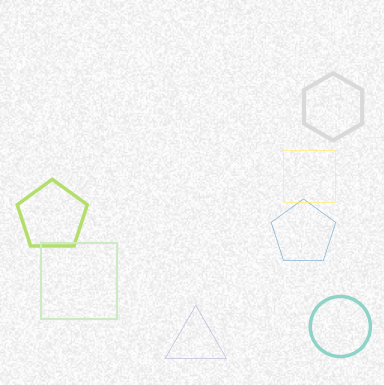[{"shape": "circle", "thickness": 2.5, "radius": 0.39, "center": [0.884, 0.152]}, {"shape": "triangle", "thickness": 0.5, "radius": 0.46, "center": [0.508, 0.115]}, {"shape": "pentagon", "thickness": 0.5, "radius": 0.44, "center": [0.788, 0.395]}, {"shape": "pentagon", "thickness": 2.5, "radius": 0.48, "center": [0.136, 0.439]}, {"shape": "hexagon", "thickness": 3, "radius": 0.44, "center": [0.865, 0.723]}, {"shape": "square", "thickness": 1.5, "radius": 0.49, "center": [0.206, 0.269]}, {"shape": "square", "thickness": 0.5, "radius": 0.34, "center": [0.803, 0.543]}]